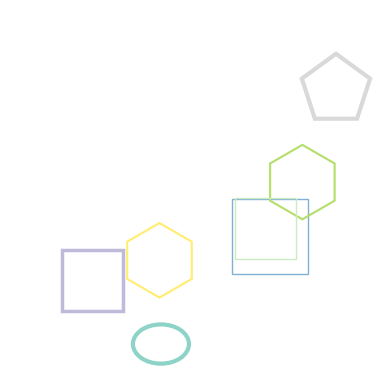[{"shape": "oval", "thickness": 3, "radius": 0.36, "center": [0.418, 0.106]}, {"shape": "square", "thickness": 2.5, "radius": 0.39, "center": [0.241, 0.271]}, {"shape": "square", "thickness": 1, "radius": 0.49, "center": [0.702, 0.386]}, {"shape": "hexagon", "thickness": 1.5, "radius": 0.48, "center": [0.785, 0.527]}, {"shape": "pentagon", "thickness": 3, "radius": 0.47, "center": [0.873, 0.767]}, {"shape": "square", "thickness": 1, "radius": 0.39, "center": [0.689, 0.406]}, {"shape": "hexagon", "thickness": 1.5, "radius": 0.48, "center": [0.414, 0.324]}]